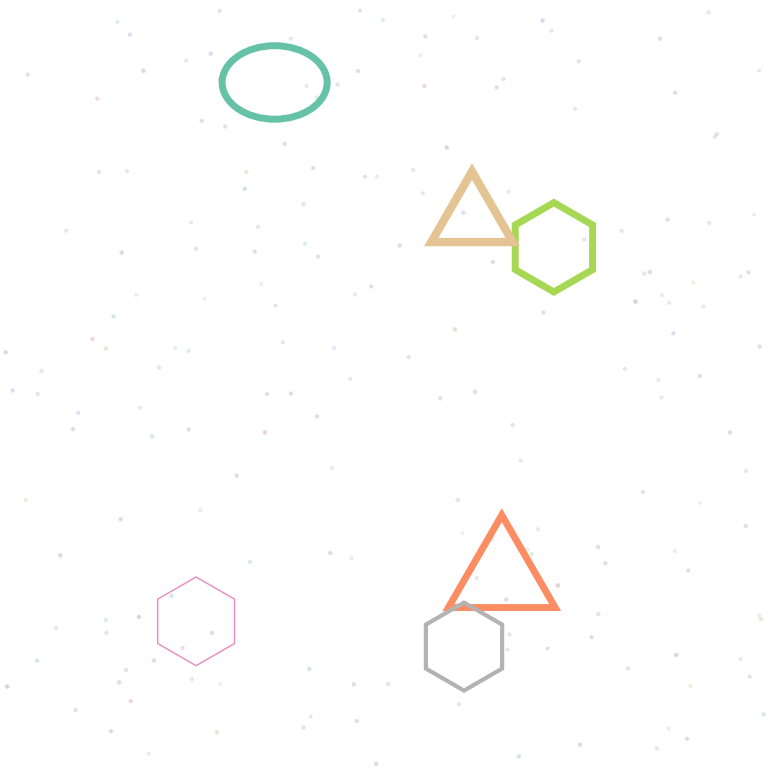[{"shape": "oval", "thickness": 2.5, "radius": 0.34, "center": [0.357, 0.893]}, {"shape": "triangle", "thickness": 2.5, "radius": 0.4, "center": [0.652, 0.251]}, {"shape": "hexagon", "thickness": 0.5, "radius": 0.29, "center": [0.255, 0.193]}, {"shape": "hexagon", "thickness": 2.5, "radius": 0.29, "center": [0.719, 0.679]}, {"shape": "triangle", "thickness": 3, "radius": 0.31, "center": [0.613, 0.716]}, {"shape": "hexagon", "thickness": 1.5, "radius": 0.29, "center": [0.603, 0.16]}]